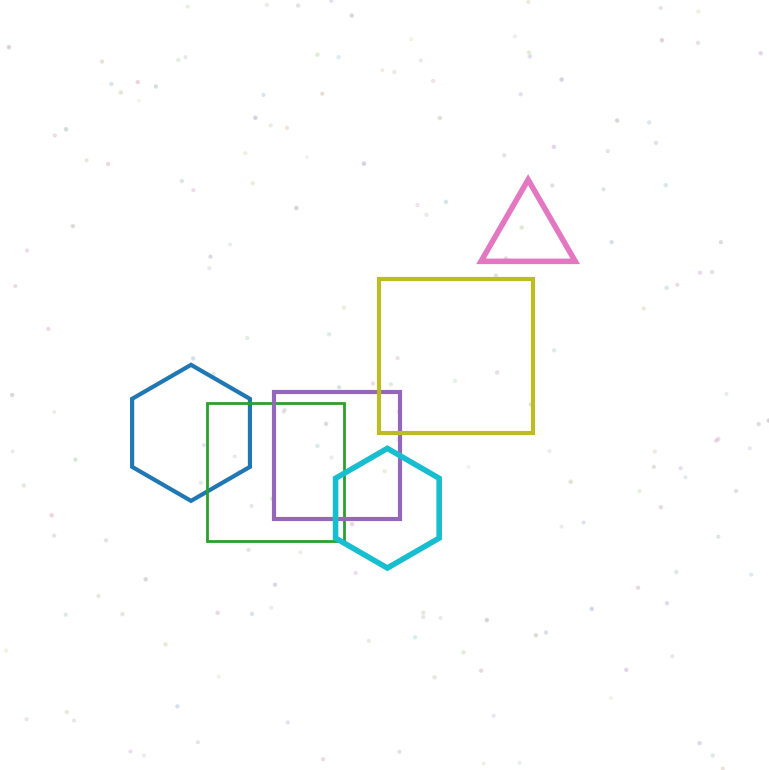[{"shape": "hexagon", "thickness": 1.5, "radius": 0.44, "center": [0.248, 0.438]}, {"shape": "square", "thickness": 1, "radius": 0.45, "center": [0.358, 0.387]}, {"shape": "square", "thickness": 1.5, "radius": 0.41, "center": [0.437, 0.409]}, {"shape": "triangle", "thickness": 2, "radius": 0.35, "center": [0.686, 0.696]}, {"shape": "square", "thickness": 1.5, "radius": 0.5, "center": [0.592, 0.538]}, {"shape": "hexagon", "thickness": 2, "radius": 0.39, "center": [0.503, 0.34]}]